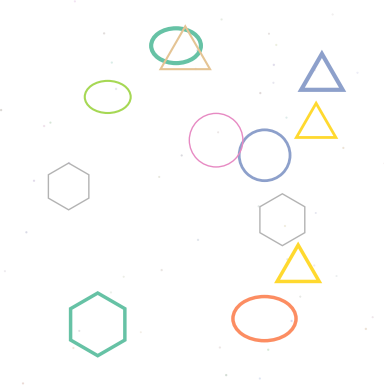[{"shape": "oval", "thickness": 3, "radius": 0.32, "center": [0.457, 0.881]}, {"shape": "hexagon", "thickness": 2.5, "radius": 0.41, "center": [0.254, 0.158]}, {"shape": "oval", "thickness": 2.5, "radius": 0.41, "center": [0.687, 0.172]}, {"shape": "circle", "thickness": 2, "radius": 0.33, "center": [0.687, 0.597]}, {"shape": "triangle", "thickness": 3, "radius": 0.31, "center": [0.836, 0.798]}, {"shape": "circle", "thickness": 1, "radius": 0.35, "center": [0.561, 0.636]}, {"shape": "oval", "thickness": 1.5, "radius": 0.3, "center": [0.28, 0.748]}, {"shape": "triangle", "thickness": 2.5, "radius": 0.32, "center": [0.774, 0.301]}, {"shape": "triangle", "thickness": 2, "radius": 0.3, "center": [0.821, 0.673]}, {"shape": "triangle", "thickness": 1.5, "radius": 0.37, "center": [0.481, 0.857]}, {"shape": "hexagon", "thickness": 1, "radius": 0.3, "center": [0.178, 0.516]}, {"shape": "hexagon", "thickness": 1, "radius": 0.34, "center": [0.733, 0.429]}]